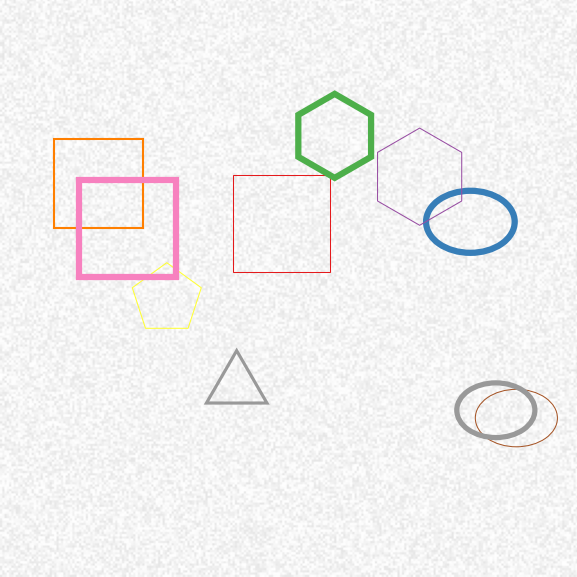[{"shape": "square", "thickness": 0.5, "radius": 0.42, "center": [0.488, 0.612]}, {"shape": "oval", "thickness": 3, "radius": 0.38, "center": [0.815, 0.615]}, {"shape": "hexagon", "thickness": 3, "radius": 0.36, "center": [0.58, 0.764]}, {"shape": "hexagon", "thickness": 0.5, "radius": 0.42, "center": [0.727, 0.693]}, {"shape": "square", "thickness": 1, "radius": 0.39, "center": [0.171, 0.681]}, {"shape": "pentagon", "thickness": 0.5, "radius": 0.31, "center": [0.289, 0.481]}, {"shape": "oval", "thickness": 0.5, "radius": 0.36, "center": [0.894, 0.275]}, {"shape": "square", "thickness": 3, "radius": 0.42, "center": [0.221, 0.603]}, {"shape": "triangle", "thickness": 1.5, "radius": 0.3, "center": [0.41, 0.331]}, {"shape": "oval", "thickness": 2.5, "radius": 0.34, "center": [0.859, 0.289]}]